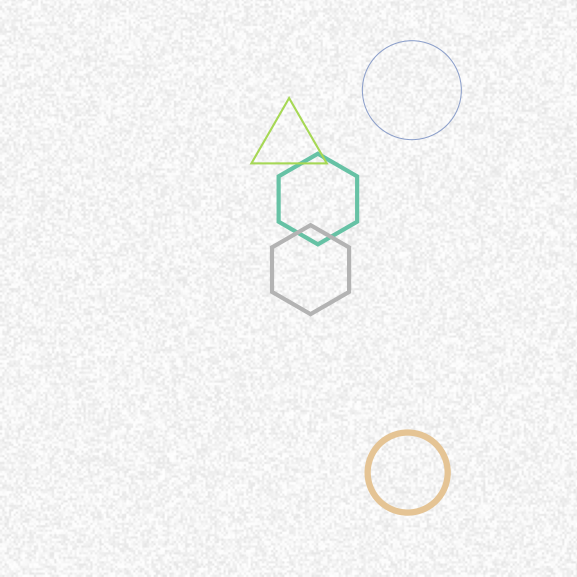[{"shape": "hexagon", "thickness": 2, "radius": 0.39, "center": [0.55, 0.654]}, {"shape": "circle", "thickness": 0.5, "radius": 0.43, "center": [0.713, 0.843]}, {"shape": "triangle", "thickness": 1, "radius": 0.38, "center": [0.501, 0.754]}, {"shape": "circle", "thickness": 3, "radius": 0.35, "center": [0.706, 0.181]}, {"shape": "hexagon", "thickness": 2, "radius": 0.39, "center": [0.538, 0.532]}]